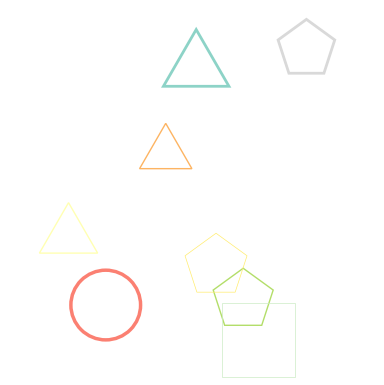[{"shape": "triangle", "thickness": 2, "radius": 0.49, "center": [0.51, 0.825]}, {"shape": "triangle", "thickness": 1, "radius": 0.44, "center": [0.178, 0.386]}, {"shape": "circle", "thickness": 2.5, "radius": 0.45, "center": [0.275, 0.208]}, {"shape": "triangle", "thickness": 1, "radius": 0.39, "center": [0.43, 0.601]}, {"shape": "pentagon", "thickness": 1, "radius": 0.41, "center": [0.632, 0.221]}, {"shape": "pentagon", "thickness": 2, "radius": 0.39, "center": [0.796, 0.872]}, {"shape": "square", "thickness": 0.5, "radius": 0.48, "center": [0.672, 0.117]}, {"shape": "pentagon", "thickness": 0.5, "radius": 0.42, "center": [0.561, 0.31]}]